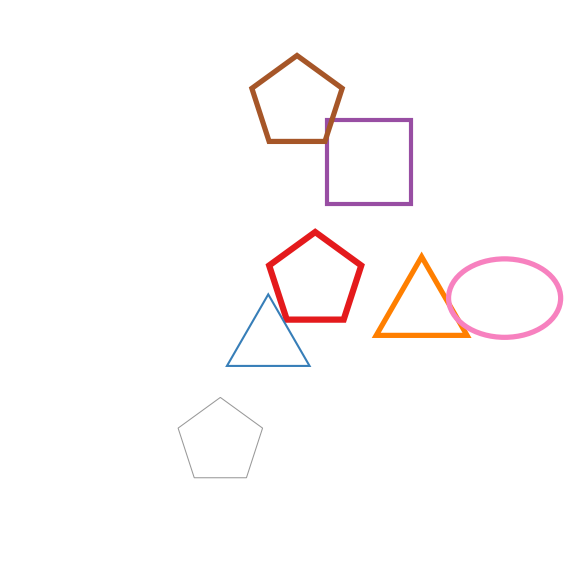[{"shape": "pentagon", "thickness": 3, "radius": 0.42, "center": [0.546, 0.514]}, {"shape": "triangle", "thickness": 1, "radius": 0.41, "center": [0.465, 0.407]}, {"shape": "square", "thickness": 2, "radius": 0.36, "center": [0.639, 0.718]}, {"shape": "triangle", "thickness": 2.5, "radius": 0.45, "center": [0.73, 0.464]}, {"shape": "pentagon", "thickness": 2.5, "radius": 0.41, "center": [0.514, 0.821]}, {"shape": "oval", "thickness": 2.5, "radius": 0.49, "center": [0.874, 0.483]}, {"shape": "pentagon", "thickness": 0.5, "radius": 0.38, "center": [0.382, 0.234]}]